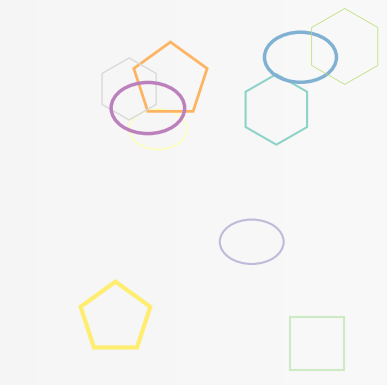[{"shape": "hexagon", "thickness": 1.5, "radius": 0.46, "center": [0.713, 0.716]}, {"shape": "oval", "thickness": 1, "radius": 0.37, "center": [0.408, 0.664]}, {"shape": "oval", "thickness": 1.5, "radius": 0.41, "center": [0.65, 0.372]}, {"shape": "oval", "thickness": 2.5, "radius": 0.46, "center": [0.775, 0.851]}, {"shape": "pentagon", "thickness": 2, "radius": 0.5, "center": [0.44, 0.791]}, {"shape": "hexagon", "thickness": 0.5, "radius": 0.49, "center": [0.89, 0.879]}, {"shape": "hexagon", "thickness": 1, "radius": 0.4, "center": [0.333, 0.769]}, {"shape": "oval", "thickness": 2.5, "radius": 0.47, "center": [0.382, 0.719]}, {"shape": "square", "thickness": 1.5, "radius": 0.35, "center": [0.818, 0.108]}, {"shape": "pentagon", "thickness": 3, "radius": 0.47, "center": [0.298, 0.174]}]